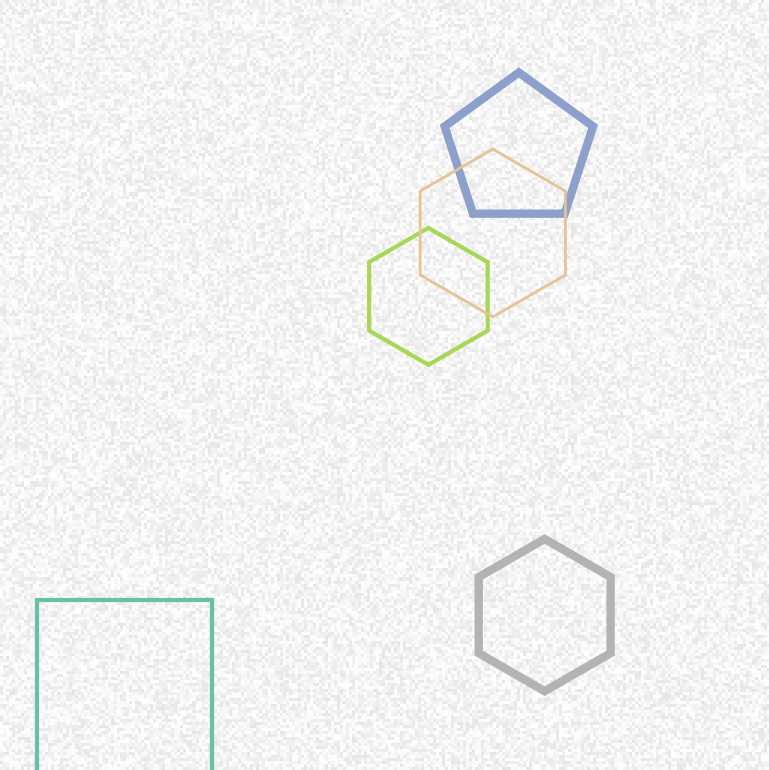[{"shape": "square", "thickness": 1.5, "radius": 0.57, "center": [0.162, 0.107]}, {"shape": "pentagon", "thickness": 3, "radius": 0.51, "center": [0.674, 0.805]}, {"shape": "hexagon", "thickness": 1.5, "radius": 0.44, "center": [0.556, 0.615]}, {"shape": "hexagon", "thickness": 1, "radius": 0.54, "center": [0.64, 0.697]}, {"shape": "hexagon", "thickness": 3, "radius": 0.49, "center": [0.707, 0.201]}]